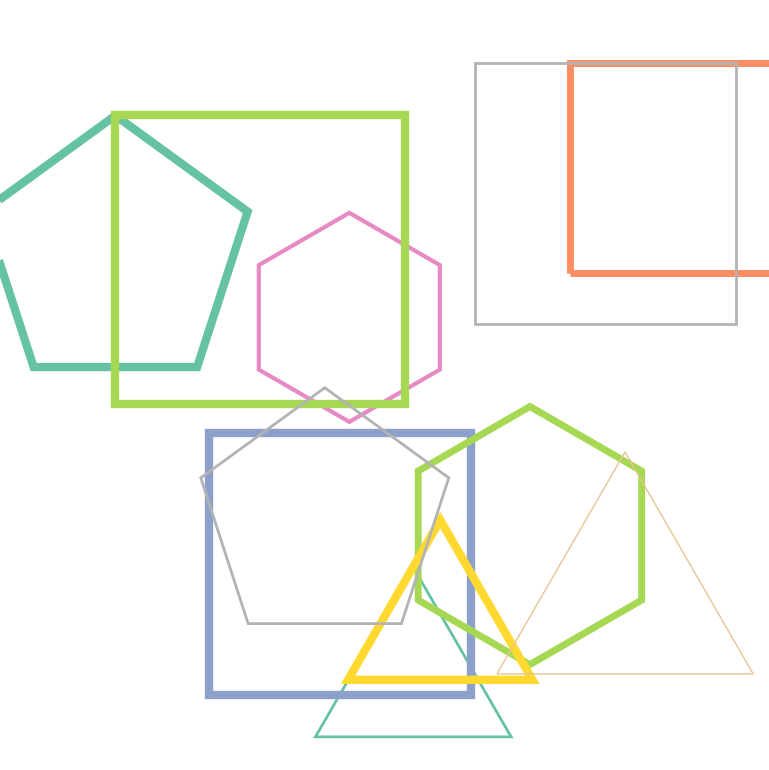[{"shape": "triangle", "thickness": 1, "radius": 0.73, "center": [0.537, 0.116]}, {"shape": "pentagon", "thickness": 3, "radius": 0.9, "center": [0.15, 0.669]}, {"shape": "square", "thickness": 2.5, "radius": 0.68, "center": [0.876, 0.782]}, {"shape": "square", "thickness": 3, "radius": 0.85, "center": [0.442, 0.268]}, {"shape": "hexagon", "thickness": 1.5, "radius": 0.68, "center": [0.454, 0.588]}, {"shape": "hexagon", "thickness": 2.5, "radius": 0.84, "center": [0.688, 0.304]}, {"shape": "square", "thickness": 3, "radius": 0.94, "center": [0.337, 0.663]}, {"shape": "triangle", "thickness": 3, "radius": 0.69, "center": [0.572, 0.186]}, {"shape": "triangle", "thickness": 0.5, "radius": 0.96, "center": [0.812, 0.221]}, {"shape": "square", "thickness": 1, "radius": 0.85, "center": [0.787, 0.749]}, {"shape": "pentagon", "thickness": 1, "radius": 0.85, "center": [0.422, 0.327]}]